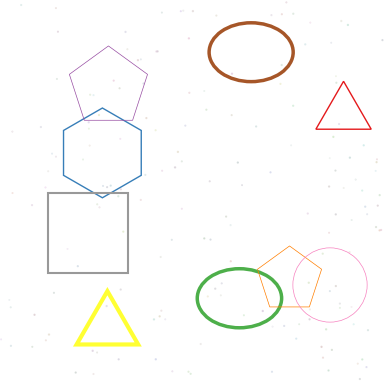[{"shape": "triangle", "thickness": 1, "radius": 0.41, "center": [0.892, 0.706]}, {"shape": "hexagon", "thickness": 1, "radius": 0.58, "center": [0.266, 0.603]}, {"shape": "oval", "thickness": 2.5, "radius": 0.55, "center": [0.622, 0.225]}, {"shape": "pentagon", "thickness": 0.5, "radius": 0.53, "center": [0.282, 0.774]}, {"shape": "pentagon", "thickness": 0.5, "radius": 0.44, "center": [0.752, 0.274]}, {"shape": "triangle", "thickness": 3, "radius": 0.46, "center": [0.279, 0.151]}, {"shape": "oval", "thickness": 2.5, "radius": 0.55, "center": [0.652, 0.864]}, {"shape": "circle", "thickness": 0.5, "radius": 0.48, "center": [0.857, 0.26]}, {"shape": "square", "thickness": 1.5, "radius": 0.52, "center": [0.229, 0.394]}]